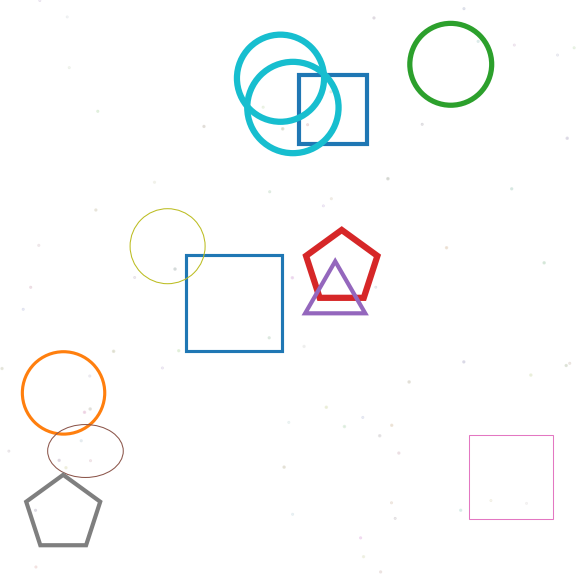[{"shape": "square", "thickness": 2, "radius": 0.3, "center": [0.577, 0.809]}, {"shape": "square", "thickness": 1.5, "radius": 0.42, "center": [0.405, 0.474]}, {"shape": "circle", "thickness": 1.5, "radius": 0.36, "center": [0.11, 0.319]}, {"shape": "circle", "thickness": 2.5, "radius": 0.35, "center": [0.781, 0.888]}, {"shape": "pentagon", "thickness": 3, "radius": 0.32, "center": [0.592, 0.536]}, {"shape": "triangle", "thickness": 2, "radius": 0.3, "center": [0.58, 0.487]}, {"shape": "oval", "thickness": 0.5, "radius": 0.33, "center": [0.148, 0.218]}, {"shape": "square", "thickness": 0.5, "radius": 0.37, "center": [0.885, 0.173]}, {"shape": "pentagon", "thickness": 2, "radius": 0.34, "center": [0.109, 0.11]}, {"shape": "circle", "thickness": 0.5, "radius": 0.32, "center": [0.29, 0.573]}, {"shape": "circle", "thickness": 3, "radius": 0.4, "center": [0.507, 0.813]}, {"shape": "circle", "thickness": 3, "radius": 0.38, "center": [0.486, 0.864]}]